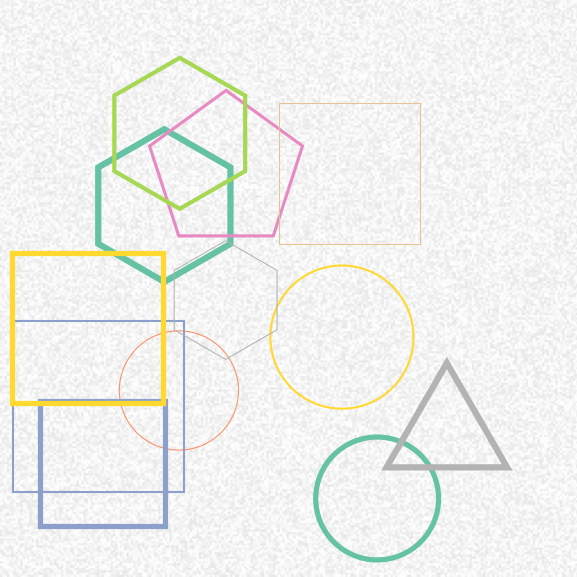[{"shape": "hexagon", "thickness": 3, "radius": 0.66, "center": [0.285, 0.643]}, {"shape": "circle", "thickness": 2.5, "radius": 0.53, "center": [0.653, 0.136]}, {"shape": "circle", "thickness": 0.5, "radius": 0.52, "center": [0.31, 0.323]}, {"shape": "square", "thickness": 1, "radius": 0.74, "center": [0.171, 0.295]}, {"shape": "square", "thickness": 2.5, "radius": 0.54, "center": [0.178, 0.197]}, {"shape": "pentagon", "thickness": 1.5, "radius": 0.7, "center": [0.391, 0.703]}, {"shape": "hexagon", "thickness": 2, "radius": 0.65, "center": [0.311, 0.768]}, {"shape": "square", "thickness": 2.5, "radius": 0.65, "center": [0.151, 0.432]}, {"shape": "circle", "thickness": 1, "radius": 0.62, "center": [0.592, 0.415]}, {"shape": "square", "thickness": 0.5, "radius": 0.61, "center": [0.606, 0.699]}, {"shape": "triangle", "thickness": 3, "radius": 0.6, "center": [0.774, 0.25]}, {"shape": "hexagon", "thickness": 0.5, "radius": 0.51, "center": [0.391, 0.48]}]